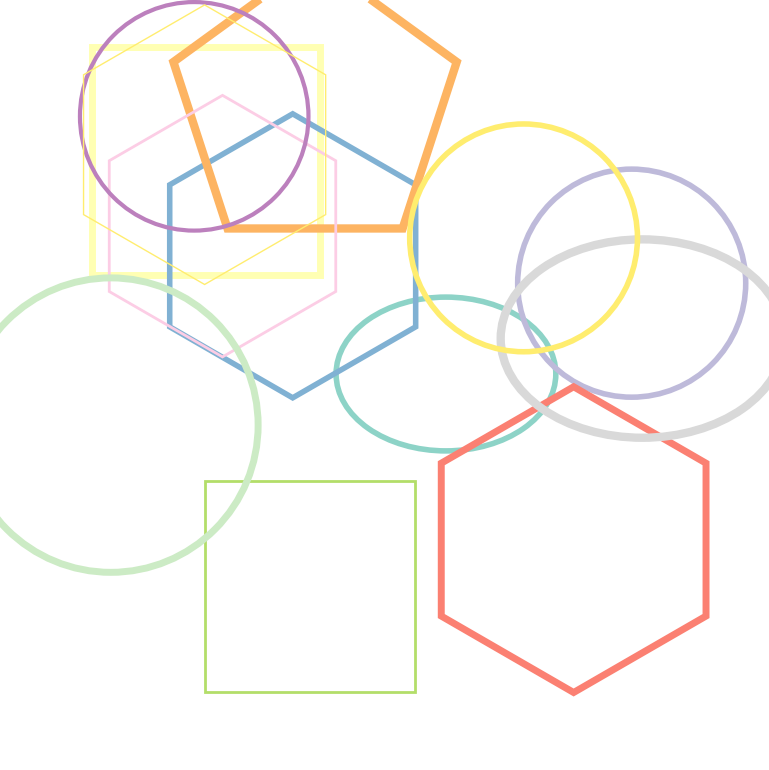[{"shape": "oval", "thickness": 2, "radius": 0.71, "center": [0.579, 0.514]}, {"shape": "square", "thickness": 2.5, "radius": 0.74, "center": [0.268, 0.791]}, {"shape": "circle", "thickness": 2, "radius": 0.74, "center": [0.82, 0.632]}, {"shape": "hexagon", "thickness": 2.5, "radius": 0.99, "center": [0.745, 0.299]}, {"shape": "hexagon", "thickness": 2, "radius": 0.92, "center": [0.38, 0.668]}, {"shape": "pentagon", "thickness": 3, "radius": 0.97, "center": [0.409, 0.86]}, {"shape": "square", "thickness": 1, "radius": 0.68, "center": [0.403, 0.238]}, {"shape": "hexagon", "thickness": 1, "radius": 0.85, "center": [0.289, 0.706]}, {"shape": "oval", "thickness": 3, "radius": 0.92, "center": [0.834, 0.56]}, {"shape": "circle", "thickness": 1.5, "radius": 0.74, "center": [0.252, 0.849]}, {"shape": "circle", "thickness": 2.5, "radius": 0.96, "center": [0.144, 0.448]}, {"shape": "hexagon", "thickness": 0.5, "radius": 0.91, "center": [0.266, 0.812]}, {"shape": "circle", "thickness": 2, "radius": 0.74, "center": [0.68, 0.691]}]